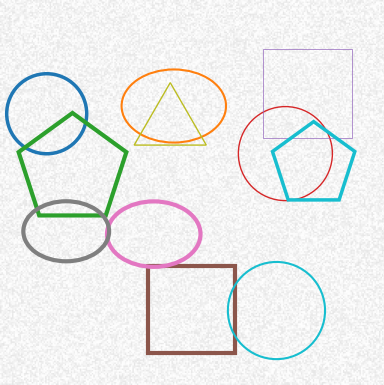[{"shape": "circle", "thickness": 2.5, "radius": 0.52, "center": [0.121, 0.705]}, {"shape": "oval", "thickness": 1.5, "radius": 0.68, "center": [0.451, 0.725]}, {"shape": "pentagon", "thickness": 3, "radius": 0.74, "center": [0.188, 0.559]}, {"shape": "circle", "thickness": 1, "radius": 0.61, "center": [0.741, 0.601]}, {"shape": "square", "thickness": 0.5, "radius": 0.58, "center": [0.8, 0.758]}, {"shape": "square", "thickness": 3, "radius": 0.57, "center": [0.496, 0.196]}, {"shape": "oval", "thickness": 3, "radius": 0.61, "center": [0.399, 0.392]}, {"shape": "oval", "thickness": 3, "radius": 0.56, "center": [0.172, 0.399]}, {"shape": "triangle", "thickness": 1, "radius": 0.54, "center": [0.442, 0.677]}, {"shape": "circle", "thickness": 1.5, "radius": 0.63, "center": [0.718, 0.193]}, {"shape": "pentagon", "thickness": 2.5, "radius": 0.56, "center": [0.815, 0.572]}]